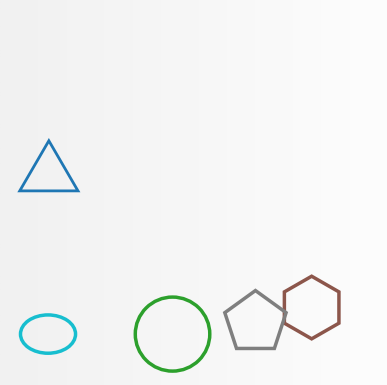[{"shape": "triangle", "thickness": 2, "radius": 0.43, "center": [0.126, 0.548]}, {"shape": "circle", "thickness": 2.5, "radius": 0.48, "center": [0.445, 0.132]}, {"shape": "hexagon", "thickness": 2.5, "radius": 0.41, "center": [0.804, 0.201]}, {"shape": "pentagon", "thickness": 2.5, "radius": 0.42, "center": [0.659, 0.162]}, {"shape": "oval", "thickness": 2.5, "radius": 0.36, "center": [0.124, 0.132]}]